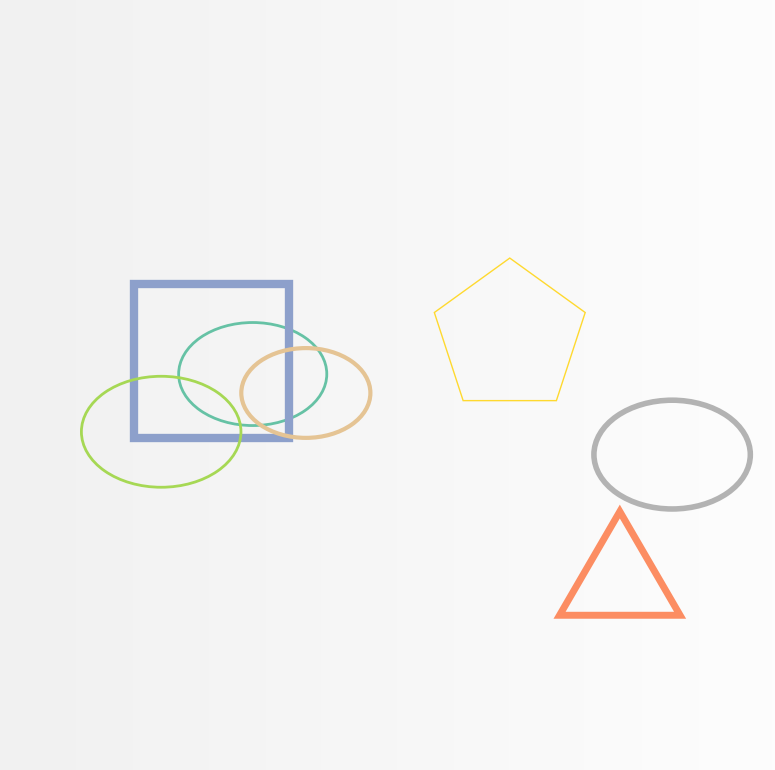[{"shape": "oval", "thickness": 1, "radius": 0.48, "center": [0.326, 0.514]}, {"shape": "triangle", "thickness": 2.5, "radius": 0.45, "center": [0.8, 0.246]}, {"shape": "square", "thickness": 3, "radius": 0.5, "center": [0.273, 0.531]}, {"shape": "oval", "thickness": 1, "radius": 0.51, "center": [0.208, 0.439]}, {"shape": "pentagon", "thickness": 0.5, "radius": 0.51, "center": [0.658, 0.563]}, {"shape": "oval", "thickness": 1.5, "radius": 0.42, "center": [0.395, 0.49]}, {"shape": "oval", "thickness": 2, "radius": 0.5, "center": [0.867, 0.41]}]